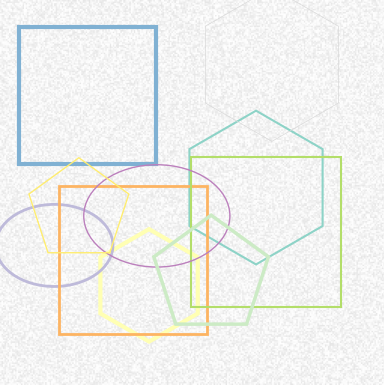[{"shape": "hexagon", "thickness": 1.5, "radius": 1.0, "center": [0.665, 0.513]}, {"shape": "hexagon", "thickness": 3, "radius": 0.73, "center": [0.387, 0.259]}, {"shape": "oval", "thickness": 2, "radius": 0.76, "center": [0.141, 0.363]}, {"shape": "square", "thickness": 3, "radius": 0.89, "center": [0.227, 0.752]}, {"shape": "square", "thickness": 2, "radius": 0.96, "center": [0.345, 0.324]}, {"shape": "square", "thickness": 1.5, "radius": 0.98, "center": [0.691, 0.397]}, {"shape": "hexagon", "thickness": 0.5, "radius": 1.0, "center": [0.706, 0.832]}, {"shape": "oval", "thickness": 1, "radius": 0.95, "center": [0.407, 0.439]}, {"shape": "pentagon", "thickness": 2.5, "radius": 0.78, "center": [0.548, 0.285]}, {"shape": "pentagon", "thickness": 1, "radius": 0.68, "center": [0.205, 0.454]}]